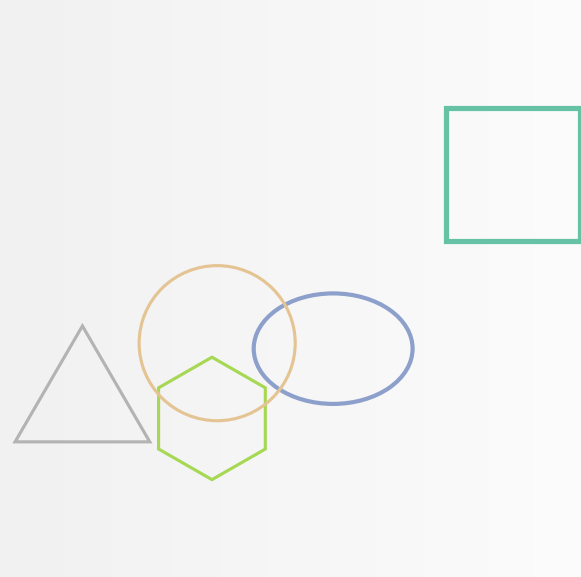[{"shape": "square", "thickness": 2.5, "radius": 0.58, "center": [0.883, 0.697]}, {"shape": "oval", "thickness": 2, "radius": 0.68, "center": [0.573, 0.395]}, {"shape": "hexagon", "thickness": 1.5, "radius": 0.53, "center": [0.365, 0.275]}, {"shape": "circle", "thickness": 1.5, "radius": 0.67, "center": [0.374, 0.405]}, {"shape": "triangle", "thickness": 1.5, "radius": 0.67, "center": [0.142, 0.301]}]